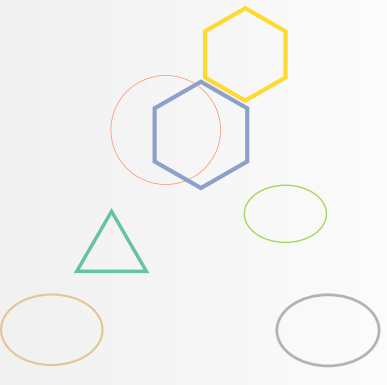[{"shape": "triangle", "thickness": 2.5, "radius": 0.52, "center": [0.288, 0.347]}, {"shape": "circle", "thickness": 0.5, "radius": 0.71, "center": [0.428, 0.662]}, {"shape": "hexagon", "thickness": 3, "radius": 0.69, "center": [0.519, 0.65]}, {"shape": "oval", "thickness": 1, "radius": 0.53, "center": [0.736, 0.445]}, {"shape": "hexagon", "thickness": 3, "radius": 0.6, "center": [0.633, 0.859]}, {"shape": "oval", "thickness": 1.5, "radius": 0.65, "center": [0.134, 0.143]}, {"shape": "oval", "thickness": 2, "radius": 0.66, "center": [0.846, 0.142]}]